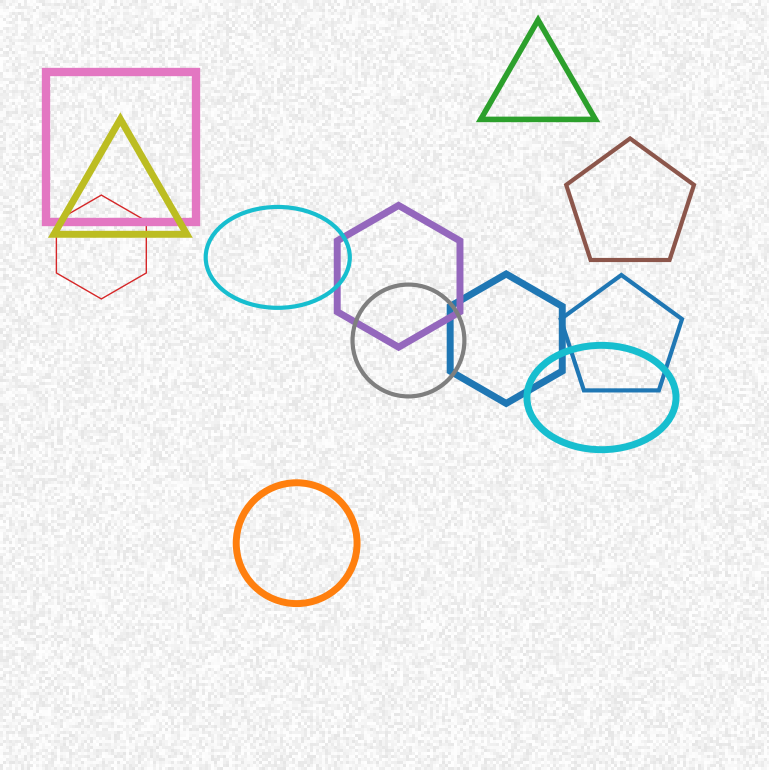[{"shape": "pentagon", "thickness": 1.5, "radius": 0.41, "center": [0.807, 0.56]}, {"shape": "hexagon", "thickness": 2.5, "radius": 0.42, "center": [0.657, 0.56]}, {"shape": "circle", "thickness": 2.5, "radius": 0.39, "center": [0.385, 0.295]}, {"shape": "triangle", "thickness": 2, "radius": 0.43, "center": [0.699, 0.888]}, {"shape": "hexagon", "thickness": 0.5, "radius": 0.34, "center": [0.132, 0.679]}, {"shape": "hexagon", "thickness": 2.5, "radius": 0.46, "center": [0.518, 0.641]}, {"shape": "pentagon", "thickness": 1.5, "radius": 0.44, "center": [0.818, 0.733]}, {"shape": "square", "thickness": 3, "radius": 0.49, "center": [0.157, 0.809]}, {"shape": "circle", "thickness": 1.5, "radius": 0.36, "center": [0.53, 0.558]}, {"shape": "triangle", "thickness": 2.5, "radius": 0.5, "center": [0.156, 0.746]}, {"shape": "oval", "thickness": 2.5, "radius": 0.48, "center": [0.781, 0.484]}, {"shape": "oval", "thickness": 1.5, "radius": 0.47, "center": [0.361, 0.666]}]